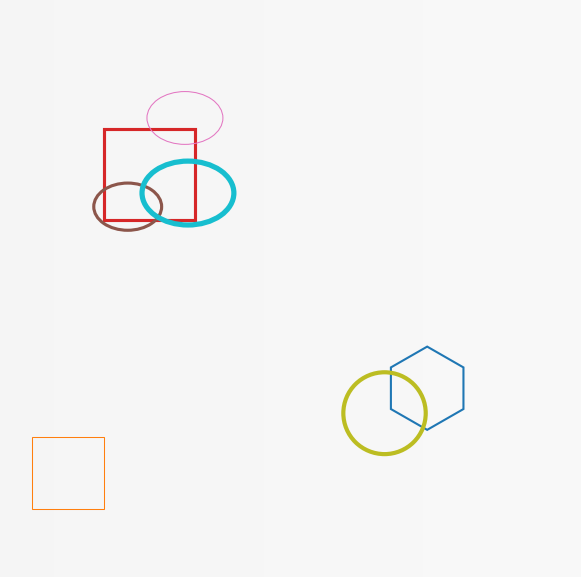[{"shape": "hexagon", "thickness": 1, "radius": 0.36, "center": [0.735, 0.327]}, {"shape": "square", "thickness": 0.5, "radius": 0.31, "center": [0.117, 0.18]}, {"shape": "square", "thickness": 1.5, "radius": 0.39, "center": [0.257, 0.698]}, {"shape": "oval", "thickness": 1.5, "radius": 0.29, "center": [0.22, 0.641]}, {"shape": "oval", "thickness": 0.5, "radius": 0.33, "center": [0.318, 0.795]}, {"shape": "circle", "thickness": 2, "radius": 0.35, "center": [0.662, 0.284]}, {"shape": "oval", "thickness": 2.5, "radius": 0.4, "center": [0.323, 0.665]}]